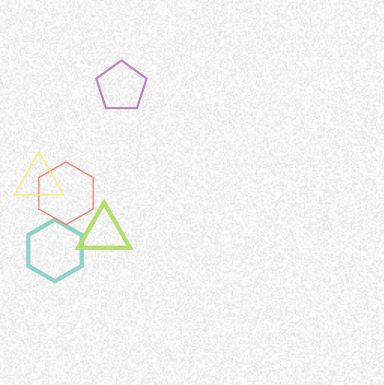[{"shape": "hexagon", "thickness": 3, "radius": 0.4, "center": [0.143, 0.35]}, {"shape": "hexagon", "thickness": 1, "radius": 0.41, "center": [0.171, 0.498]}, {"shape": "triangle", "thickness": 3, "radius": 0.39, "center": [0.271, 0.396]}, {"shape": "pentagon", "thickness": 1.5, "radius": 0.34, "center": [0.315, 0.775]}, {"shape": "triangle", "thickness": 1, "radius": 0.37, "center": [0.102, 0.531]}]